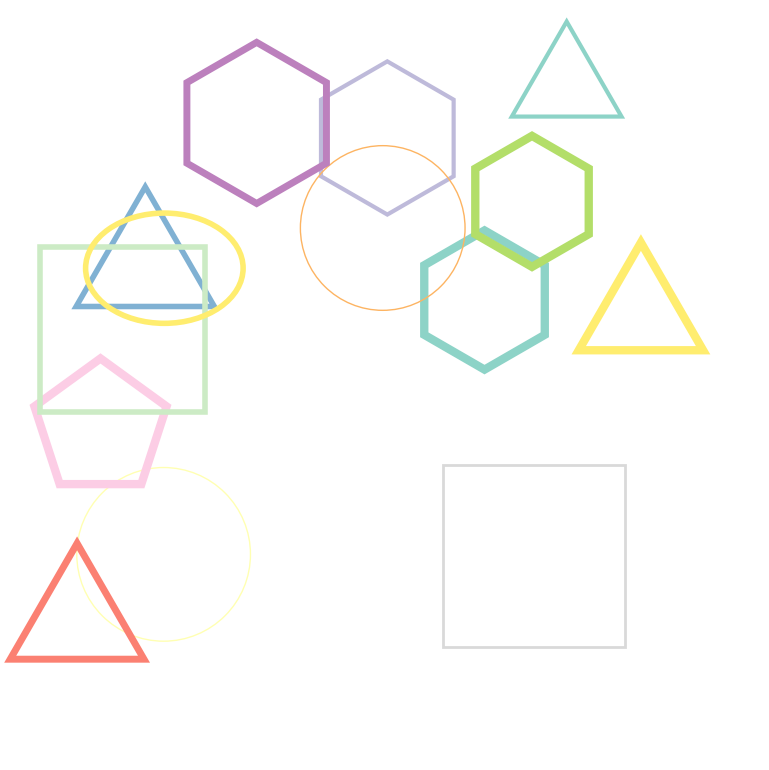[{"shape": "triangle", "thickness": 1.5, "radius": 0.41, "center": [0.736, 0.89]}, {"shape": "hexagon", "thickness": 3, "radius": 0.45, "center": [0.629, 0.61]}, {"shape": "circle", "thickness": 0.5, "radius": 0.56, "center": [0.213, 0.28]}, {"shape": "hexagon", "thickness": 1.5, "radius": 0.5, "center": [0.503, 0.821]}, {"shape": "triangle", "thickness": 2.5, "radius": 0.5, "center": [0.1, 0.194]}, {"shape": "triangle", "thickness": 2, "radius": 0.52, "center": [0.189, 0.654]}, {"shape": "circle", "thickness": 0.5, "radius": 0.53, "center": [0.497, 0.704]}, {"shape": "hexagon", "thickness": 3, "radius": 0.43, "center": [0.691, 0.738]}, {"shape": "pentagon", "thickness": 3, "radius": 0.45, "center": [0.131, 0.444]}, {"shape": "square", "thickness": 1, "radius": 0.59, "center": [0.694, 0.278]}, {"shape": "hexagon", "thickness": 2.5, "radius": 0.52, "center": [0.333, 0.84]}, {"shape": "square", "thickness": 2, "radius": 0.54, "center": [0.159, 0.573]}, {"shape": "oval", "thickness": 2, "radius": 0.51, "center": [0.213, 0.652]}, {"shape": "triangle", "thickness": 3, "radius": 0.47, "center": [0.832, 0.592]}]